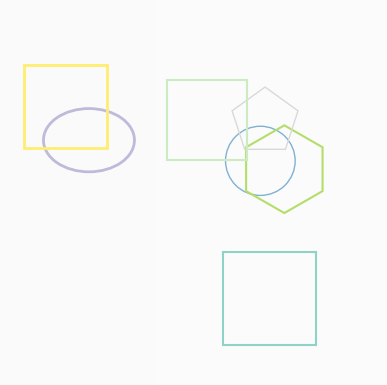[{"shape": "square", "thickness": 1.5, "radius": 0.6, "center": [0.695, 0.225]}, {"shape": "oval", "thickness": 2, "radius": 0.59, "center": [0.23, 0.636]}, {"shape": "circle", "thickness": 1, "radius": 0.45, "center": [0.672, 0.582]}, {"shape": "hexagon", "thickness": 1.5, "radius": 0.57, "center": [0.734, 0.561]}, {"shape": "pentagon", "thickness": 1, "radius": 0.45, "center": [0.684, 0.685]}, {"shape": "square", "thickness": 1.5, "radius": 0.51, "center": [0.534, 0.688]}, {"shape": "square", "thickness": 2, "radius": 0.53, "center": [0.169, 0.724]}]